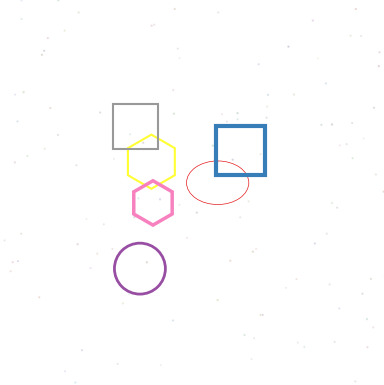[{"shape": "oval", "thickness": 0.5, "radius": 0.4, "center": [0.565, 0.525]}, {"shape": "square", "thickness": 3, "radius": 0.32, "center": [0.625, 0.608]}, {"shape": "circle", "thickness": 2, "radius": 0.33, "center": [0.363, 0.302]}, {"shape": "hexagon", "thickness": 1.5, "radius": 0.35, "center": [0.393, 0.58]}, {"shape": "hexagon", "thickness": 2.5, "radius": 0.29, "center": [0.397, 0.473]}, {"shape": "square", "thickness": 1.5, "radius": 0.29, "center": [0.352, 0.671]}]